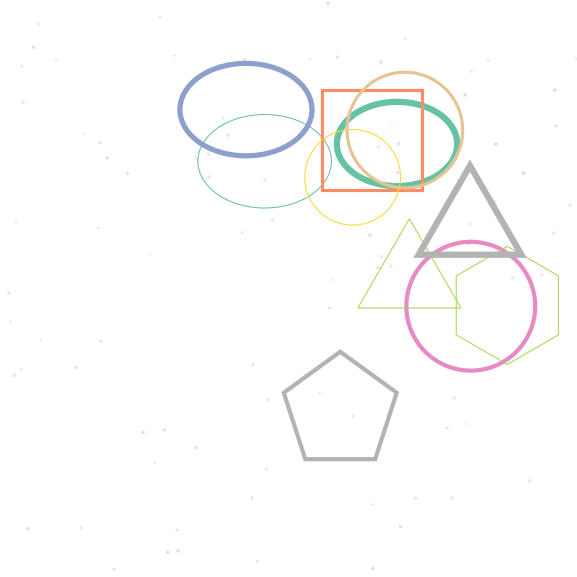[{"shape": "oval", "thickness": 0.5, "radius": 0.58, "center": [0.458, 0.72]}, {"shape": "oval", "thickness": 3, "radius": 0.52, "center": [0.687, 0.75]}, {"shape": "square", "thickness": 1.5, "radius": 0.43, "center": [0.643, 0.757]}, {"shape": "oval", "thickness": 2.5, "radius": 0.57, "center": [0.426, 0.809]}, {"shape": "circle", "thickness": 2, "radius": 0.56, "center": [0.815, 0.469]}, {"shape": "triangle", "thickness": 0.5, "radius": 0.52, "center": [0.709, 0.517]}, {"shape": "hexagon", "thickness": 0.5, "radius": 0.51, "center": [0.878, 0.47]}, {"shape": "circle", "thickness": 0.5, "radius": 0.41, "center": [0.611, 0.692]}, {"shape": "circle", "thickness": 1.5, "radius": 0.5, "center": [0.701, 0.774]}, {"shape": "triangle", "thickness": 3, "radius": 0.51, "center": [0.814, 0.609]}, {"shape": "pentagon", "thickness": 2, "radius": 0.51, "center": [0.589, 0.287]}]